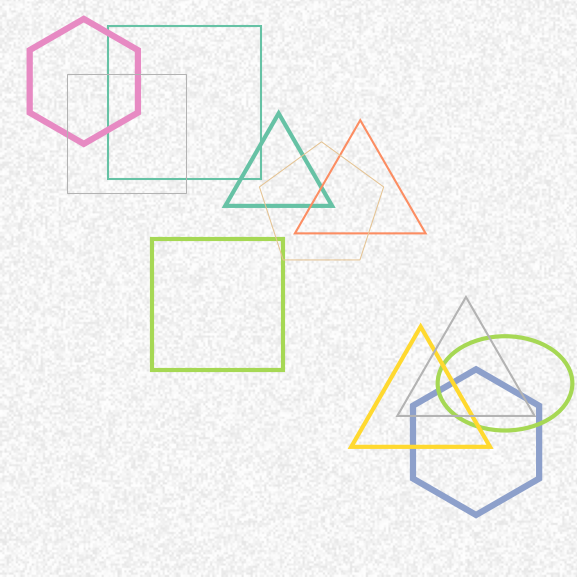[{"shape": "square", "thickness": 1, "radius": 0.66, "center": [0.319, 0.822]}, {"shape": "triangle", "thickness": 2, "radius": 0.53, "center": [0.483, 0.696]}, {"shape": "triangle", "thickness": 1, "radius": 0.65, "center": [0.624, 0.66]}, {"shape": "hexagon", "thickness": 3, "radius": 0.63, "center": [0.824, 0.234]}, {"shape": "hexagon", "thickness": 3, "radius": 0.54, "center": [0.145, 0.858]}, {"shape": "oval", "thickness": 2, "radius": 0.58, "center": [0.874, 0.335]}, {"shape": "square", "thickness": 2, "radius": 0.57, "center": [0.376, 0.472]}, {"shape": "triangle", "thickness": 2, "radius": 0.69, "center": [0.728, 0.295]}, {"shape": "pentagon", "thickness": 0.5, "radius": 0.57, "center": [0.557, 0.641]}, {"shape": "triangle", "thickness": 1, "radius": 0.69, "center": [0.807, 0.348]}, {"shape": "square", "thickness": 0.5, "radius": 0.52, "center": [0.219, 0.767]}]